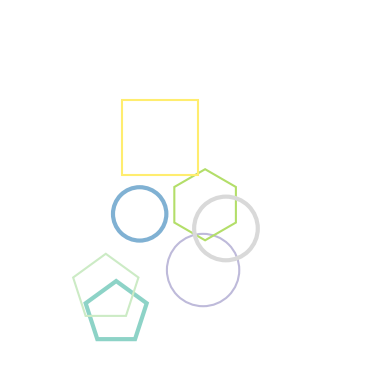[{"shape": "pentagon", "thickness": 3, "radius": 0.42, "center": [0.302, 0.187]}, {"shape": "circle", "thickness": 1.5, "radius": 0.47, "center": [0.527, 0.299]}, {"shape": "circle", "thickness": 3, "radius": 0.35, "center": [0.363, 0.444]}, {"shape": "hexagon", "thickness": 1.5, "radius": 0.46, "center": [0.533, 0.468]}, {"shape": "circle", "thickness": 3, "radius": 0.41, "center": [0.587, 0.407]}, {"shape": "pentagon", "thickness": 1.5, "radius": 0.45, "center": [0.275, 0.252]}, {"shape": "square", "thickness": 1.5, "radius": 0.49, "center": [0.416, 0.642]}]